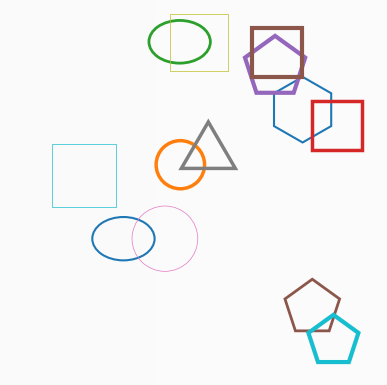[{"shape": "hexagon", "thickness": 1.5, "radius": 0.43, "center": [0.781, 0.715]}, {"shape": "oval", "thickness": 1.5, "radius": 0.4, "center": [0.319, 0.38]}, {"shape": "circle", "thickness": 2.5, "radius": 0.31, "center": [0.465, 0.572]}, {"shape": "oval", "thickness": 2, "radius": 0.4, "center": [0.464, 0.891]}, {"shape": "square", "thickness": 2.5, "radius": 0.32, "center": [0.869, 0.675]}, {"shape": "pentagon", "thickness": 3, "radius": 0.41, "center": [0.71, 0.825]}, {"shape": "pentagon", "thickness": 2, "radius": 0.37, "center": [0.806, 0.201]}, {"shape": "square", "thickness": 3, "radius": 0.32, "center": [0.715, 0.864]}, {"shape": "circle", "thickness": 0.5, "radius": 0.42, "center": [0.426, 0.38]}, {"shape": "triangle", "thickness": 2.5, "radius": 0.4, "center": [0.538, 0.603]}, {"shape": "square", "thickness": 0.5, "radius": 0.37, "center": [0.513, 0.889]}, {"shape": "square", "thickness": 0.5, "radius": 0.41, "center": [0.218, 0.544]}, {"shape": "pentagon", "thickness": 3, "radius": 0.34, "center": [0.86, 0.114]}]